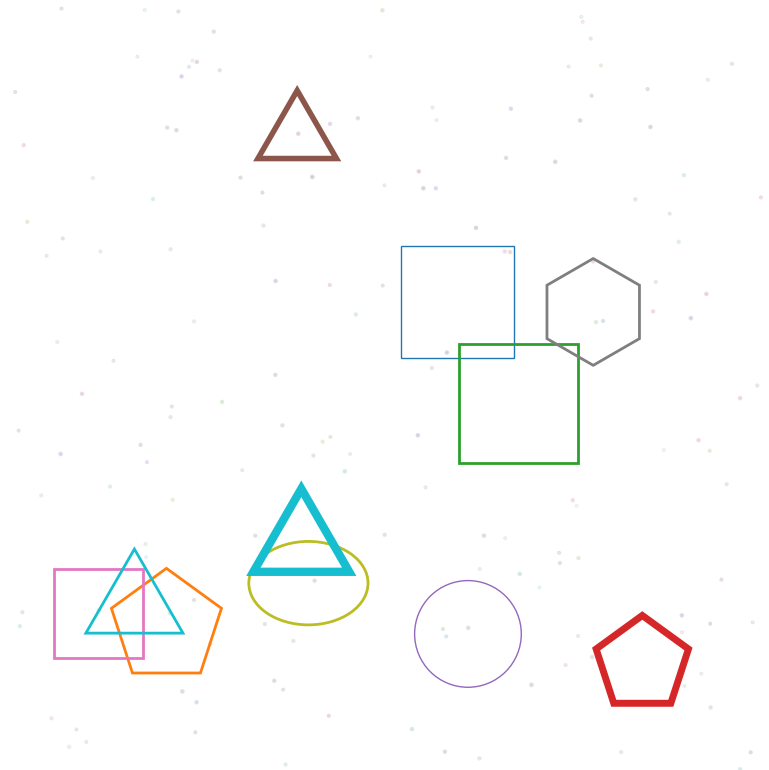[{"shape": "square", "thickness": 0.5, "radius": 0.37, "center": [0.594, 0.608]}, {"shape": "pentagon", "thickness": 1, "radius": 0.38, "center": [0.216, 0.187]}, {"shape": "square", "thickness": 1, "radius": 0.39, "center": [0.673, 0.476]}, {"shape": "pentagon", "thickness": 2.5, "radius": 0.32, "center": [0.834, 0.138]}, {"shape": "circle", "thickness": 0.5, "radius": 0.35, "center": [0.608, 0.177]}, {"shape": "triangle", "thickness": 2, "radius": 0.29, "center": [0.386, 0.824]}, {"shape": "square", "thickness": 1, "radius": 0.29, "center": [0.128, 0.203]}, {"shape": "hexagon", "thickness": 1, "radius": 0.35, "center": [0.77, 0.595]}, {"shape": "oval", "thickness": 1, "radius": 0.39, "center": [0.401, 0.243]}, {"shape": "triangle", "thickness": 3, "radius": 0.36, "center": [0.391, 0.293]}, {"shape": "triangle", "thickness": 1, "radius": 0.36, "center": [0.175, 0.214]}]